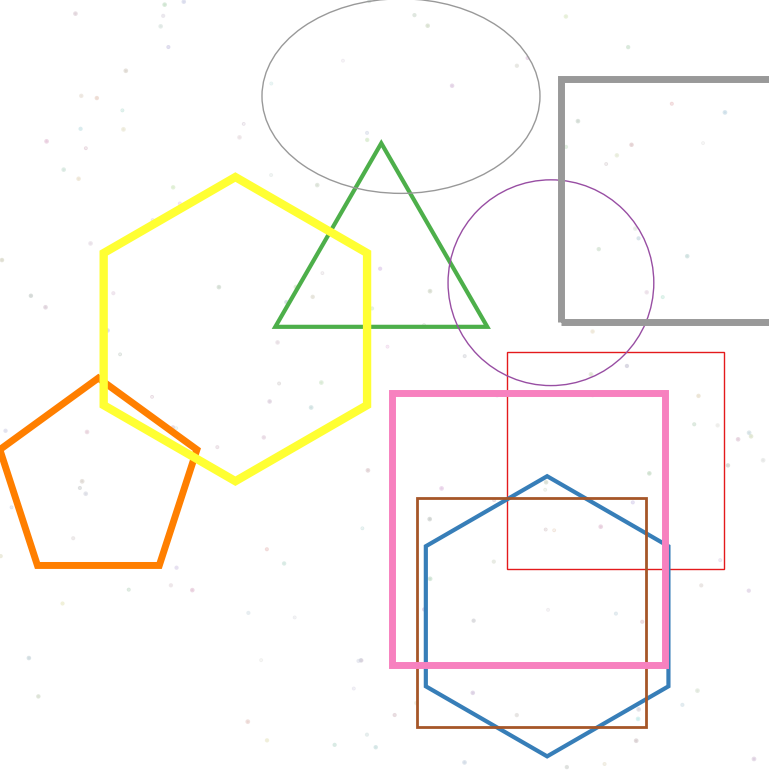[{"shape": "square", "thickness": 0.5, "radius": 0.7, "center": [0.799, 0.402]}, {"shape": "hexagon", "thickness": 1.5, "radius": 0.91, "center": [0.711, 0.2]}, {"shape": "triangle", "thickness": 1.5, "radius": 0.79, "center": [0.495, 0.655]}, {"shape": "circle", "thickness": 0.5, "radius": 0.67, "center": [0.715, 0.633]}, {"shape": "pentagon", "thickness": 2.5, "radius": 0.67, "center": [0.128, 0.374]}, {"shape": "hexagon", "thickness": 3, "radius": 0.99, "center": [0.306, 0.573]}, {"shape": "square", "thickness": 1, "radius": 0.74, "center": [0.69, 0.205]}, {"shape": "square", "thickness": 2.5, "radius": 0.88, "center": [0.686, 0.313]}, {"shape": "square", "thickness": 2.5, "radius": 0.79, "center": [0.887, 0.74]}, {"shape": "oval", "thickness": 0.5, "radius": 0.9, "center": [0.521, 0.875]}]